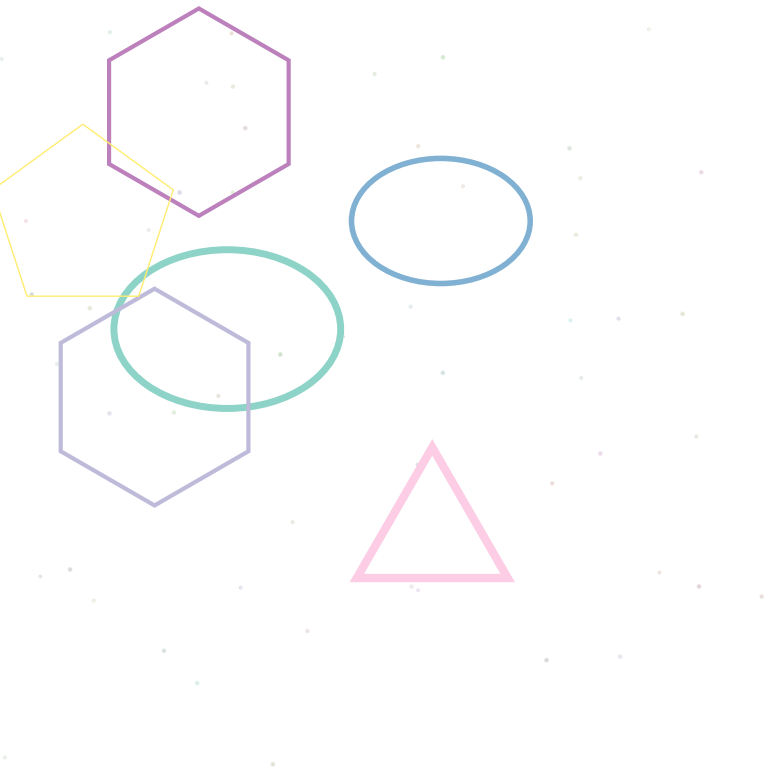[{"shape": "oval", "thickness": 2.5, "radius": 0.74, "center": [0.295, 0.573]}, {"shape": "hexagon", "thickness": 1.5, "radius": 0.7, "center": [0.201, 0.484]}, {"shape": "oval", "thickness": 2, "radius": 0.58, "center": [0.573, 0.713]}, {"shape": "triangle", "thickness": 3, "radius": 0.57, "center": [0.561, 0.306]}, {"shape": "hexagon", "thickness": 1.5, "radius": 0.67, "center": [0.258, 0.854]}, {"shape": "pentagon", "thickness": 0.5, "radius": 0.62, "center": [0.108, 0.715]}]